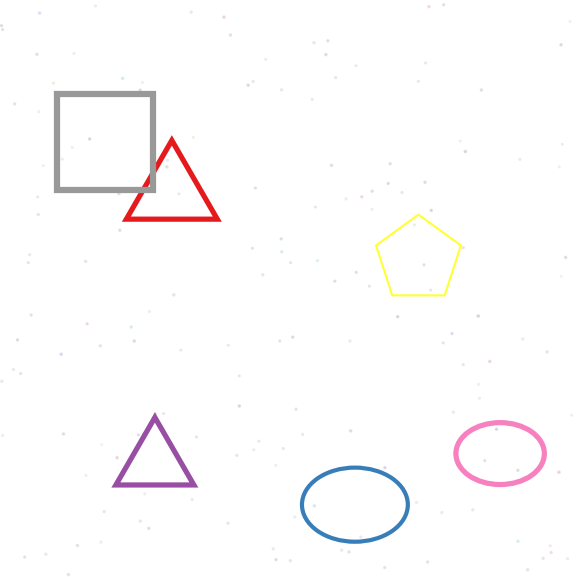[{"shape": "triangle", "thickness": 2.5, "radius": 0.45, "center": [0.298, 0.665]}, {"shape": "oval", "thickness": 2, "radius": 0.46, "center": [0.615, 0.125]}, {"shape": "triangle", "thickness": 2.5, "radius": 0.39, "center": [0.268, 0.198]}, {"shape": "pentagon", "thickness": 1, "radius": 0.39, "center": [0.725, 0.55]}, {"shape": "oval", "thickness": 2.5, "radius": 0.38, "center": [0.866, 0.214]}, {"shape": "square", "thickness": 3, "radius": 0.41, "center": [0.182, 0.753]}]